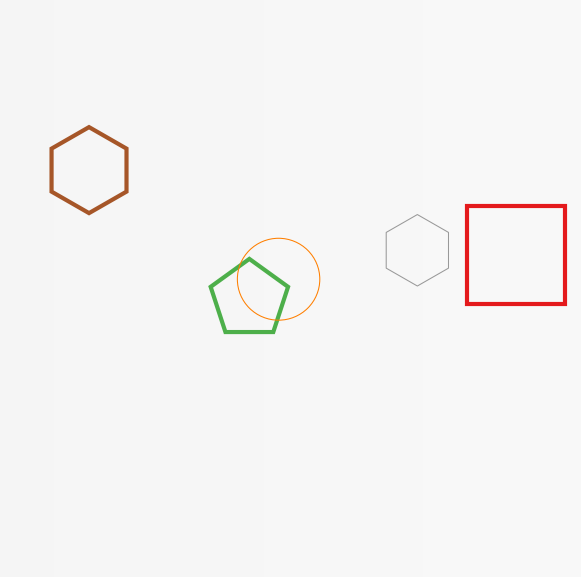[{"shape": "square", "thickness": 2, "radius": 0.42, "center": [0.888, 0.557]}, {"shape": "pentagon", "thickness": 2, "radius": 0.35, "center": [0.429, 0.481]}, {"shape": "circle", "thickness": 0.5, "radius": 0.35, "center": [0.479, 0.516]}, {"shape": "hexagon", "thickness": 2, "radius": 0.37, "center": [0.153, 0.705]}, {"shape": "hexagon", "thickness": 0.5, "radius": 0.31, "center": [0.718, 0.566]}]